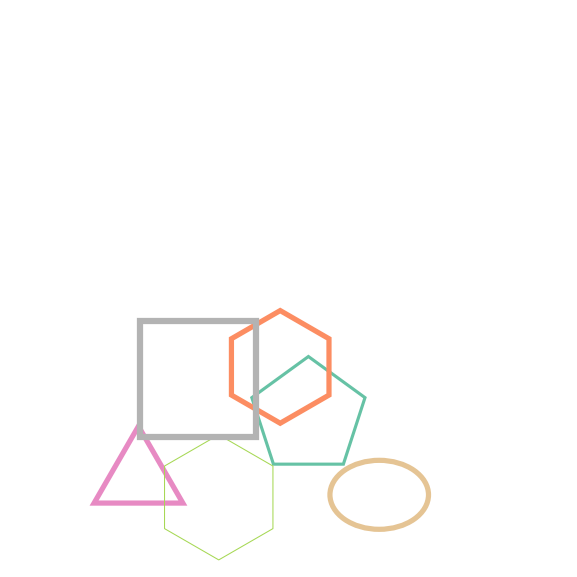[{"shape": "pentagon", "thickness": 1.5, "radius": 0.52, "center": [0.534, 0.279]}, {"shape": "hexagon", "thickness": 2.5, "radius": 0.49, "center": [0.485, 0.364]}, {"shape": "triangle", "thickness": 2.5, "radius": 0.44, "center": [0.24, 0.172]}, {"shape": "hexagon", "thickness": 0.5, "radius": 0.54, "center": [0.379, 0.138]}, {"shape": "oval", "thickness": 2.5, "radius": 0.43, "center": [0.657, 0.142]}, {"shape": "square", "thickness": 3, "radius": 0.5, "center": [0.343, 0.344]}]